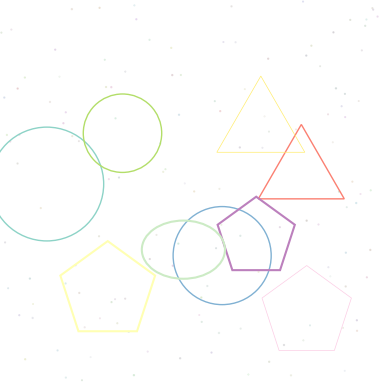[{"shape": "circle", "thickness": 1, "radius": 0.74, "center": [0.122, 0.522]}, {"shape": "pentagon", "thickness": 1.5, "radius": 0.65, "center": [0.28, 0.244]}, {"shape": "triangle", "thickness": 1, "radius": 0.64, "center": [0.783, 0.548]}, {"shape": "circle", "thickness": 1, "radius": 0.64, "center": [0.577, 0.336]}, {"shape": "circle", "thickness": 1, "radius": 0.51, "center": [0.318, 0.654]}, {"shape": "pentagon", "thickness": 0.5, "radius": 0.61, "center": [0.797, 0.188]}, {"shape": "pentagon", "thickness": 1.5, "radius": 0.53, "center": [0.665, 0.384]}, {"shape": "oval", "thickness": 1.5, "radius": 0.54, "center": [0.476, 0.352]}, {"shape": "triangle", "thickness": 0.5, "radius": 0.66, "center": [0.677, 0.67]}]